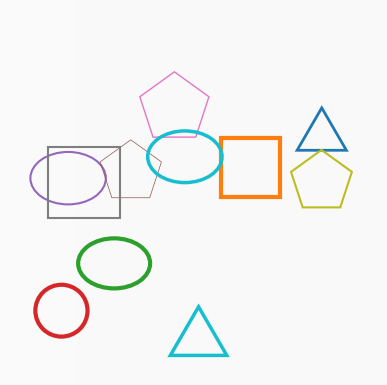[{"shape": "triangle", "thickness": 2, "radius": 0.37, "center": [0.83, 0.646]}, {"shape": "square", "thickness": 3, "radius": 0.38, "center": [0.646, 0.566]}, {"shape": "oval", "thickness": 3, "radius": 0.46, "center": [0.295, 0.316]}, {"shape": "circle", "thickness": 3, "radius": 0.34, "center": [0.159, 0.193]}, {"shape": "oval", "thickness": 1.5, "radius": 0.49, "center": [0.176, 0.537]}, {"shape": "pentagon", "thickness": 0.5, "radius": 0.42, "center": [0.337, 0.554]}, {"shape": "pentagon", "thickness": 1, "radius": 0.47, "center": [0.45, 0.72]}, {"shape": "square", "thickness": 1.5, "radius": 0.46, "center": [0.216, 0.525]}, {"shape": "pentagon", "thickness": 1.5, "radius": 0.41, "center": [0.83, 0.528]}, {"shape": "triangle", "thickness": 2.5, "radius": 0.42, "center": [0.512, 0.119]}, {"shape": "oval", "thickness": 2.5, "radius": 0.48, "center": [0.477, 0.593]}]